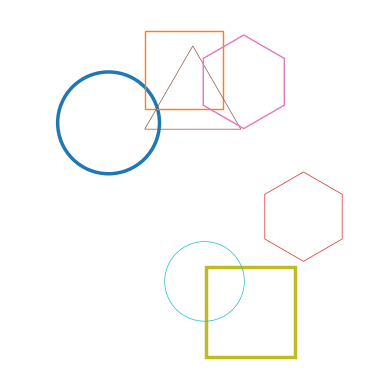[{"shape": "circle", "thickness": 2.5, "radius": 0.66, "center": [0.282, 0.681]}, {"shape": "square", "thickness": 1, "radius": 0.51, "center": [0.479, 0.819]}, {"shape": "hexagon", "thickness": 0.5, "radius": 0.58, "center": [0.788, 0.437]}, {"shape": "triangle", "thickness": 0.5, "radius": 0.72, "center": [0.501, 0.737]}, {"shape": "hexagon", "thickness": 1, "radius": 0.61, "center": [0.633, 0.787]}, {"shape": "square", "thickness": 2.5, "radius": 0.58, "center": [0.651, 0.19]}, {"shape": "circle", "thickness": 0.5, "radius": 0.52, "center": [0.531, 0.269]}]